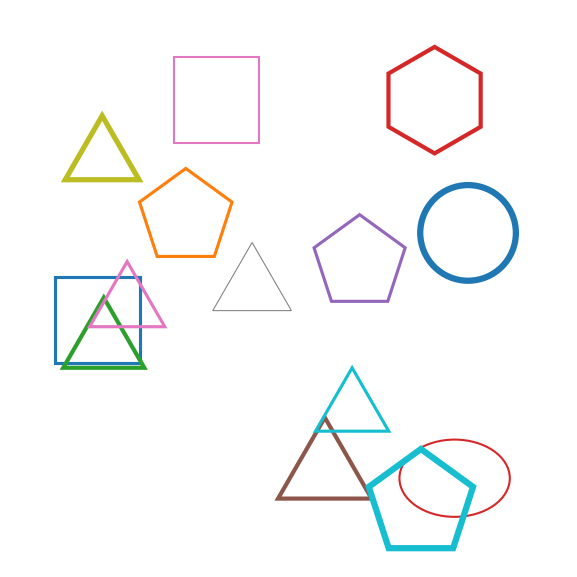[{"shape": "circle", "thickness": 3, "radius": 0.41, "center": [0.81, 0.596]}, {"shape": "square", "thickness": 1.5, "radius": 0.37, "center": [0.169, 0.445]}, {"shape": "pentagon", "thickness": 1.5, "radius": 0.42, "center": [0.322, 0.623]}, {"shape": "triangle", "thickness": 2, "radius": 0.41, "center": [0.18, 0.403]}, {"shape": "oval", "thickness": 1, "radius": 0.48, "center": [0.787, 0.171]}, {"shape": "hexagon", "thickness": 2, "radius": 0.46, "center": [0.753, 0.826]}, {"shape": "pentagon", "thickness": 1.5, "radius": 0.41, "center": [0.623, 0.544]}, {"shape": "triangle", "thickness": 2, "radius": 0.47, "center": [0.562, 0.183]}, {"shape": "triangle", "thickness": 1.5, "radius": 0.38, "center": [0.22, 0.471]}, {"shape": "square", "thickness": 1, "radius": 0.37, "center": [0.374, 0.826]}, {"shape": "triangle", "thickness": 0.5, "radius": 0.39, "center": [0.437, 0.501]}, {"shape": "triangle", "thickness": 2.5, "radius": 0.37, "center": [0.177, 0.725]}, {"shape": "pentagon", "thickness": 3, "radius": 0.47, "center": [0.729, 0.127]}, {"shape": "triangle", "thickness": 1.5, "radius": 0.37, "center": [0.61, 0.289]}]